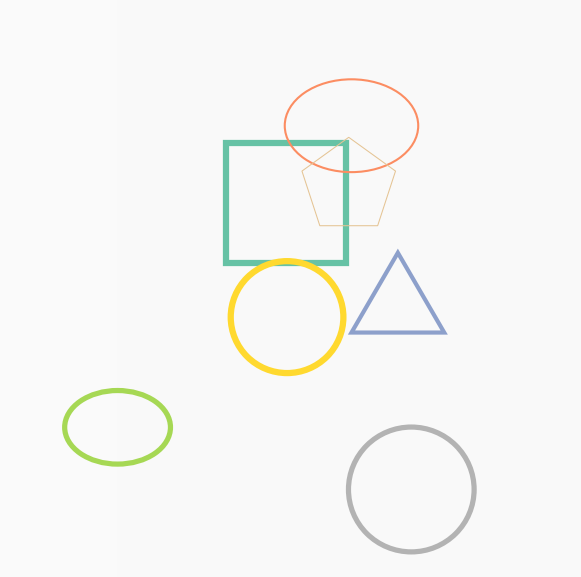[{"shape": "square", "thickness": 3, "radius": 0.52, "center": [0.493, 0.648]}, {"shape": "oval", "thickness": 1, "radius": 0.57, "center": [0.605, 0.781]}, {"shape": "triangle", "thickness": 2, "radius": 0.46, "center": [0.684, 0.469]}, {"shape": "oval", "thickness": 2.5, "radius": 0.46, "center": [0.202, 0.259]}, {"shape": "circle", "thickness": 3, "radius": 0.48, "center": [0.494, 0.45]}, {"shape": "pentagon", "thickness": 0.5, "radius": 0.42, "center": [0.6, 0.677]}, {"shape": "circle", "thickness": 2.5, "radius": 0.54, "center": [0.708, 0.152]}]